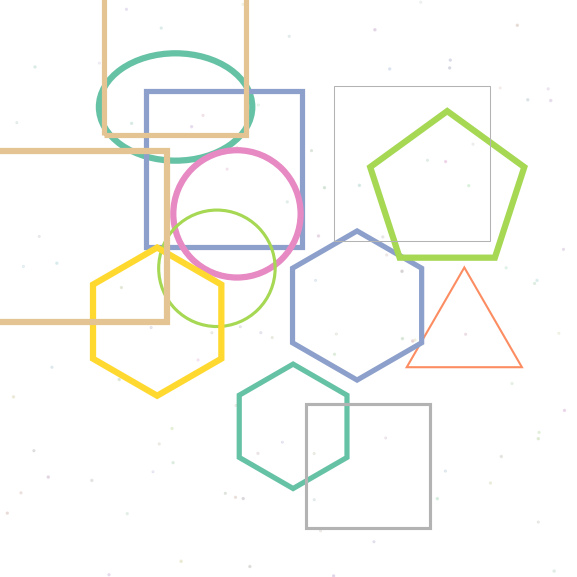[{"shape": "hexagon", "thickness": 2.5, "radius": 0.54, "center": [0.508, 0.261]}, {"shape": "oval", "thickness": 3, "radius": 0.66, "center": [0.304, 0.814]}, {"shape": "triangle", "thickness": 1, "radius": 0.58, "center": [0.804, 0.421]}, {"shape": "hexagon", "thickness": 2.5, "radius": 0.65, "center": [0.618, 0.47]}, {"shape": "square", "thickness": 2.5, "radius": 0.67, "center": [0.388, 0.706]}, {"shape": "circle", "thickness": 3, "radius": 0.55, "center": [0.41, 0.629]}, {"shape": "circle", "thickness": 1.5, "radius": 0.5, "center": [0.376, 0.535]}, {"shape": "pentagon", "thickness": 3, "radius": 0.7, "center": [0.774, 0.666]}, {"shape": "hexagon", "thickness": 3, "radius": 0.64, "center": [0.272, 0.442]}, {"shape": "square", "thickness": 3, "radius": 0.74, "center": [0.14, 0.589]}, {"shape": "square", "thickness": 2.5, "radius": 0.61, "center": [0.303, 0.887]}, {"shape": "square", "thickness": 1.5, "radius": 0.53, "center": [0.637, 0.192]}, {"shape": "square", "thickness": 0.5, "radius": 0.67, "center": [0.714, 0.716]}]